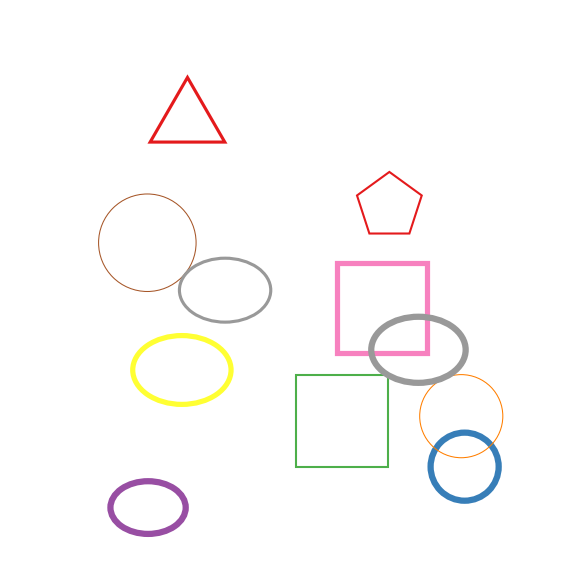[{"shape": "pentagon", "thickness": 1, "radius": 0.29, "center": [0.674, 0.642]}, {"shape": "triangle", "thickness": 1.5, "radius": 0.37, "center": [0.325, 0.79]}, {"shape": "circle", "thickness": 3, "radius": 0.29, "center": [0.805, 0.191]}, {"shape": "square", "thickness": 1, "radius": 0.4, "center": [0.593, 0.27]}, {"shape": "oval", "thickness": 3, "radius": 0.33, "center": [0.256, 0.12]}, {"shape": "circle", "thickness": 0.5, "radius": 0.36, "center": [0.799, 0.278]}, {"shape": "oval", "thickness": 2.5, "radius": 0.43, "center": [0.315, 0.358]}, {"shape": "circle", "thickness": 0.5, "radius": 0.42, "center": [0.255, 0.579]}, {"shape": "square", "thickness": 2.5, "radius": 0.39, "center": [0.661, 0.466]}, {"shape": "oval", "thickness": 1.5, "radius": 0.4, "center": [0.39, 0.497]}, {"shape": "oval", "thickness": 3, "radius": 0.41, "center": [0.725, 0.393]}]